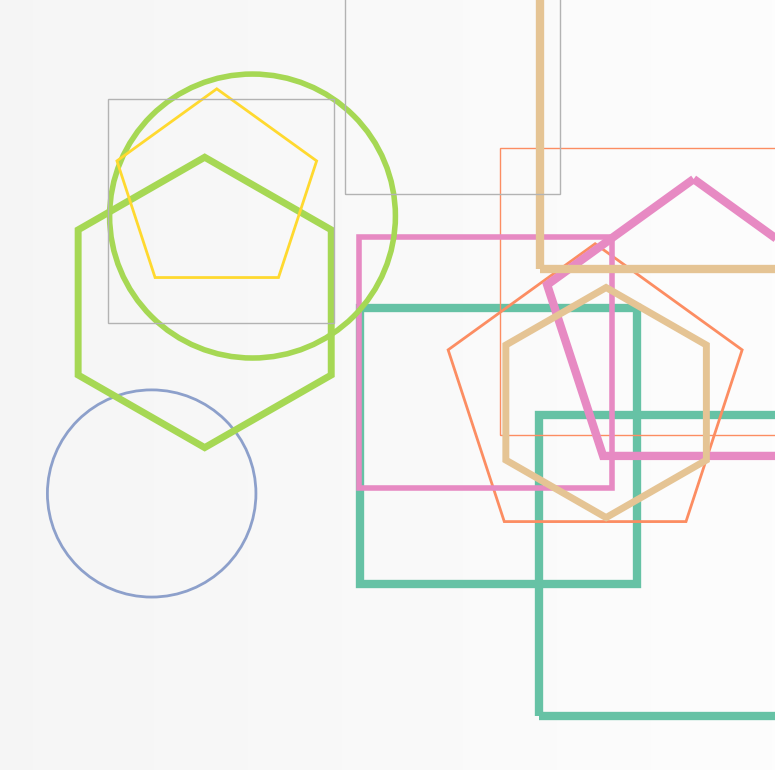[{"shape": "square", "thickness": 3, "radius": 0.9, "center": [0.643, 0.421]}, {"shape": "square", "thickness": 3, "radius": 0.97, "center": [0.891, 0.265]}, {"shape": "square", "thickness": 0.5, "radius": 0.93, "center": [0.832, 0.621]}, {"shape": "pentagon", "thickness": 1, "radius": 1.0, "center": [0.768, 0.484]}, {"shape": "circle", "thickness": 1, "radius": 0.67, "center": [0.196, 0.359]}, {"shape": "square", "thickness": 2, "radius": 0.82, "center": [0.627, 0.529]}, {"shape": "pentagon", "thickness": 3, "radius": 0.99, "center": [0.895, 0.569]}, {"shape": "hexagon", "thickness": 2.5, "radius": 0.94, "center": [0.264, 0.607]}, {"shape": "circle", "thickness": 2, "radius": 0.92, "center": [0.326, 0.719]}, {"shape": "pentagon", "thickness": 1, "radius": 0.68, "center": [0.28, 0.749]}, {"shape": "square", "thickness": 3, "radius": 0.97, "center": [0.892, 0.846]}, {"shape": "hexagon", "thickness": 2.5, "radius": 0.75, "center": [0.782, 0.477]}, {"shape": "square", "thickness": 0.5, "radius": 0.73, "center": [0.285, 0.726]}, {"shape": "square", "thickness": 0.5, "radius": 0.69, "center": [0.584, 0.887]}]